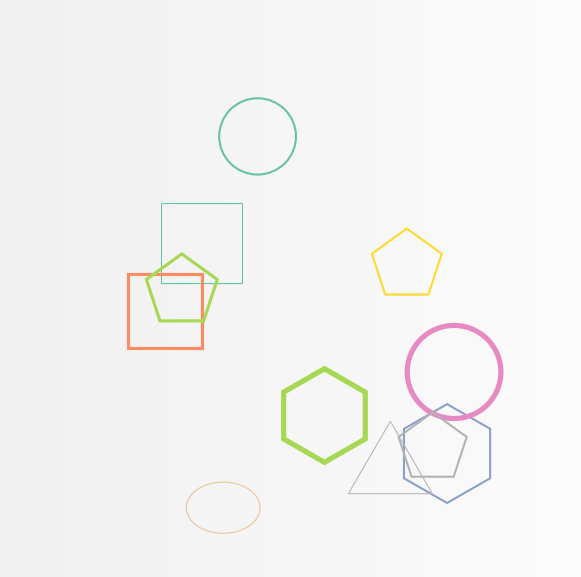[{"shape": "square", "thickness": 0.5, "radius": 0.35, "center": [0.347, 0.578]}, {"shape": "circle", "thickness": 1, "radius": 0.33, "center": [0.443, 0.763]}, {"shape": "square", "thickness": 1.5, "radius": 0.32, "center": [0.284, 0.461]}, {"shape": "hexagon", "thickness": 1, "radius": 0.43, "center": [0.769, 0.214]}, {"shape": "circle", "thickness": 2.5, "radius": 0.4, "center": [0.781, 0.355]}, {"shape": "pentagon", "thickness": 1.5, "radius": 0.32, "center": [0.313, 0.495]}, {"shape": "hexagon", "thickness": 2.5, "radius": 0.41, "center": [0.558, 0.28]}, {"shape": "pentagon", "thickness": 1, "radius": 0.32, "center": [0.7, 0.54]}, {"shape": "oval", "thickness": 0.5, "radius": 0.32, "center": [0.384, 0.12]}, {"shape": "triangle", "thickness": 0.5, "radius": 0.42, "center": [0.672, 0.186]}, {"shape": "pentagon", "thickness": 1, "radius": 0.31, "center": [0.744, 0.223]}]